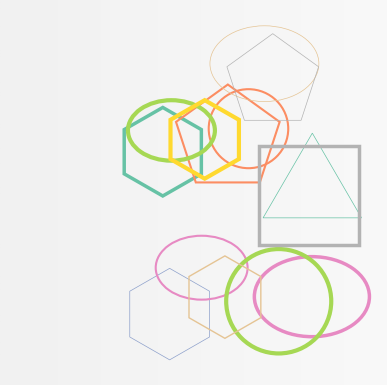[{"shape": "triangle", "thickness": 0.5, "radius": 0.73, "center": [0.806, 0.508]}, {"shape": "hexagon", "thickness": 2.5, "radius": 0.57, "center": [0.42, 0.606]}, {"shape": "pentagon", "thickness": 1.5, "radius": 0.7, "center": [0.588, 0.64]}, {"shape": "circle", "thickness": 1.5, "radius": 0.51, "center": [0.641, 0.666]}, {"shape": "hexagon", "thickness": 0.5, "radius": 0.59, "center": [0.438, 0.184]}, {"shape": "oval", "thickness": 1.5, "radius": 0.59, "center": [0.52, 0.305]}, {"shape": "oval", "thickness": 2.5, "radius": 0.74, "center": [0.805, 0.229]}, {"shape": "oval", "thickness": 3, "radius": 0.56, "center": [0.442, 0.661]}, {"shape": "circle", "thickness": 3, "radius": 0.68, "center": [0.719, 0.218]}, {"shape": "hexagon", "thickness": 3, "radius": 0.51, "center": [0.528, 0.638]}, {"shape": "hexagon", "thickness": 1, "radius": 0.54, "center": [0.58, 0.228]}, {"shape": "oval", "thickness": 0.5, "radius": 0.7, "center": [0.682, 0.835]}, {"shape": "square", "thickness": 2.5, "radius": 0.64, "center": [0.798, 0.492]}, {"shape": "pentagon", "thickness": 0.5, "radius": 0.62, "center": [0.704, 0.788]}]